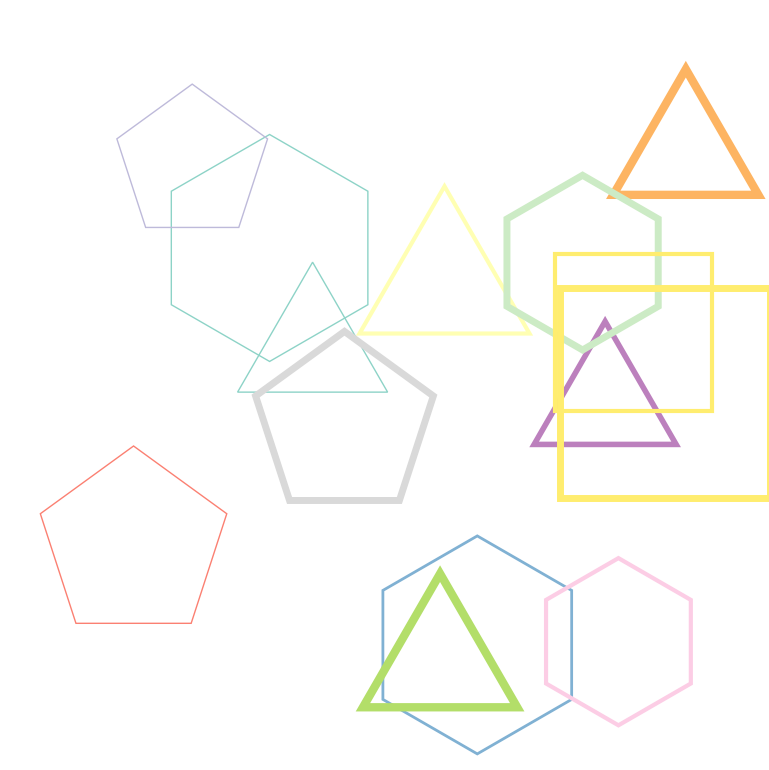[{"shape": "triangle", "thickness": 0.5, "radius": 0.56, "center": [0.406, 0.547]}, {"shape": "hexagon", "thickness": 0.5, "radius": 0.74, "center": [0.35, 0.678]}, {"shape": "triangle", "thickness": 1.5, "radius": 0.64, "center": [0.577, 0.631]}, {"shape": "pentagon", "thickness": 0.5, "radius": 0.51, "center": [0.25, 0.788]}, {"shape": "pentagon", "thickness": 0.5, "radius": 0.64, "center": [0.173, 0.293]}, {"shape": "hexagon", "thickness": 1, "radius": 0.71, "center": [0.62, 0.162]}, {"shape": "triangle", "thickness": 3, "radius": 0.54, "center": [0.891, 0.801]}, {"shape": "triangle", "thickness": 3, "radius": 0.58, "center": [0.572, 0.139]}, {"shape": "hexagon", "thickness": 1.5, "radius": 0.54, "center": [0.803, 0.167]}, {"shape": "pentagon", "thickness": 2.5, "radius": 0.61, "center": [0.447, 0.448]}, {"shape": "triangle", "thickness": 2, "radius": 0.53, "center": [0.786, 0.476]}, {"shape": "hexagon", "thickness": 2.5, "radius": 0.57, "center": [0.757, 0.659]}, {"shape": "square", "thickness": 1.5, "radius": 0.51, "center": [0.822, 0.569]}, {"shape": "square", "thickness": 2.5, "radius": 0.68, "center": [0.864, 0.489]}]